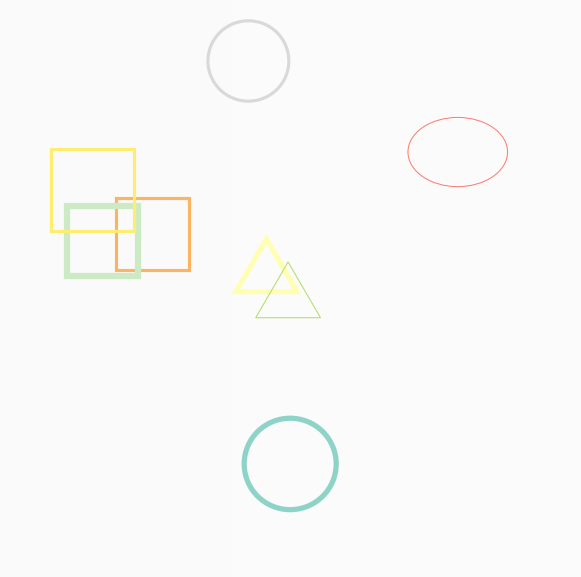[{"shape": "circle", "thickness": 2.5, "radius": 0.4, "center": [0.499, 0.196]}, {"shape": "triangle", "thickness": 2.5, "radius": 0.3, "center": [0.458, 0.525]}, {"shape": "oval", "thickness": 0.5, "radius": 0.43, "center": [0.788, 0.736]}, {"shape": "square", "thickness": 1.5, "radius": 0.31, "center": [0.262, 0.594]}, {"shape": "triangle", "thickness": 0.5, "radius": 0.32, "center": [0.496, 0.481]}, {"shape": "circle", "thickness": 1.5, "radius": 0.35, "center": [0.427, 0.894]}, {"shape": "square", "thickness": 3, "radius": 0.3, "center": [0.177, 0.581]}, {"shape": "square", "thickness": 1.5, "radius": 0.36, "center": [0.159, 0.67]}]